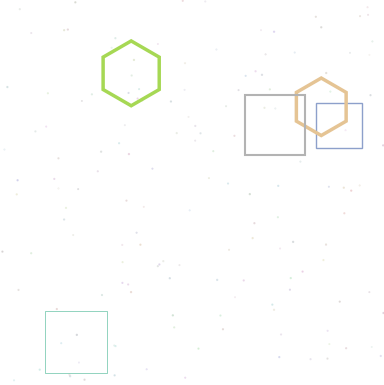[{"shape": "square", "thickness": 0.5, "radius": 0.4, "center": [0.197, 0.112]}, {"shape": "square", "thickness": 1, "radius": 0.3, "center": [0.881, 0.674]}, {"shape": "hexagon", "thickness": 2.5, "radius": 0.42, "center": [0.341, 0.81]}, {"shape": "hexagon", "thickness": 2.5, "radius": 0.37, "center": [0.834, 0.723]}, {"shape": "square", "thickness": 1.5, "radius": 0.39, "center": [0.714, 0.674]}]